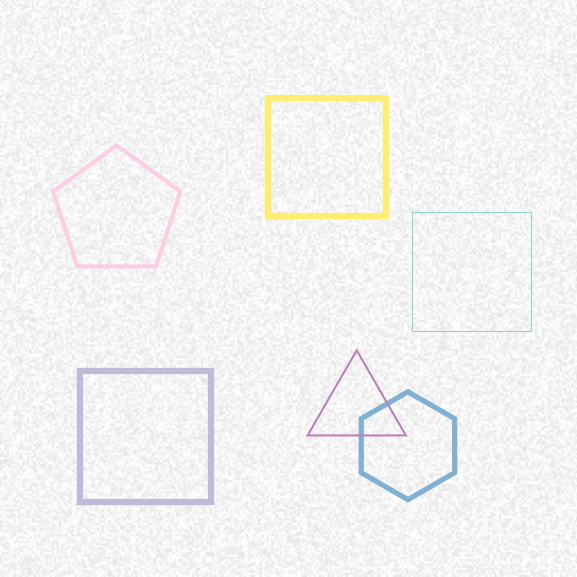[{"shape": "square", "thickness": 0.5, "radius": 0.51, "center": [0.816, 0.53]}, {"shape": "square", "thickness": 3, "radius": 0.57, "center": [0.252, 0.243]}, {"shape": "hexagon", "thickness": 2.5, "radius": 0.47, "center": [0.706, 0.227]}, {"shape": "pentagon", "thickness": 2, "radius": 0.58, "center": [0.202, 0.632]}, {"shape": "triangle", "thickness": 1, "radius": 0.49, "center": [0.618, 0.294]}, {"shape": "square", "thickness": 3, "radius": 0.51, "center": [0.567, 0.728]}]